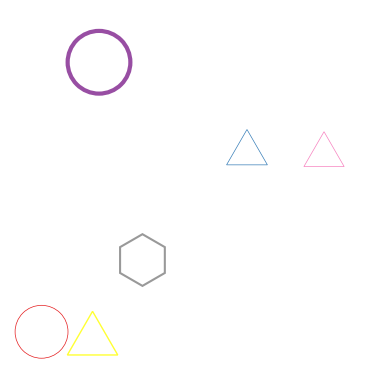[{"shape": "circle", "thickness": 0.5, "radius": 0.34, "center": [0.108, 0.138]}, {"shape": "triangle", "thickness": 0.5, "radius": 0.31, "center": [0.642, 0.602]}, {"shape": "circle", "thickness": 3, "radius": 0.41, "center": [0.257, 0.838]}, {"shape": "triangle", "thickness": 1, "radius": 0.38, "center": [0.24, 0.116]}, {"shape": "triangle", "thickness": 0.5, "radius": 0.3, "center": [0.842, 0.598]}, {"shape": "hexagon", "thickness": 1.5, "radius": 0.34, "center": [0.37, 0.325]}]